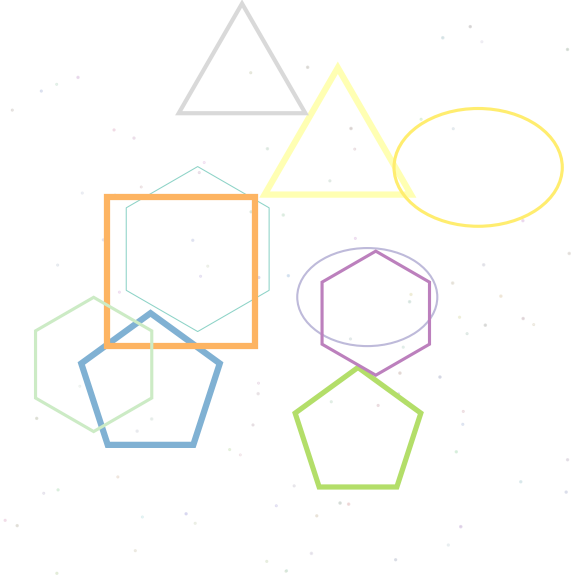[{"shape": "hexagon", "thickness": 0.5, "radius": 0.71, "center": [0.342, 0.568]}, {"shape": "triangle", "thickness": 3, "radius": 0.73, "center": [0.585, 0.735]}, {"shape": "oval", "thickness": 1, "radius": 0.61, "center": [0.636, 0.485]}, {"shape": "pentagon", "thickness": 3, "radius": 0.63, "center": [0.261, 0.331]}, {"shape": "square", "thickness": 3, "radius": 0.64, "center": [0.313, 0.529]}, {"shape": "pentagon", "thickness": 2.5, "radius": 0.57, "center": [0.62, 0.248]}, {"shape": "triangle", "thickness": 2, "radius": 0.63, "center": [0.419, 0.866]}, {"shape": "hexagon", "thickness": 1.5, "radius": 0.54, "center": [0.651, 0.457]}, {"shape": "hexagon", "thickness": 1.5, "radius": 0.58, "center": [0.162, 0.368]}, {"shape": "oval", "thickness": 1.5, "radius": 0.73, "center": [0.828, 0.709]}]